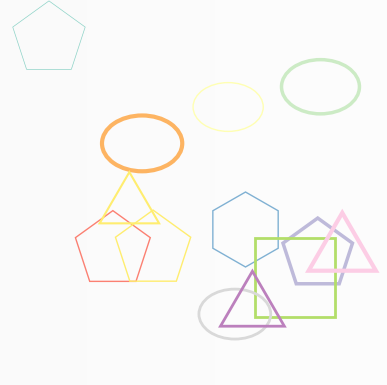[{"shape": "pentagon", "thickness": 0.5, "radius": 0.49, "center": [0.126, 0.899]}, {"shape": "oval", "thickness": 1, "radius": 0.45, "center": [0.589, 0.722]}, {"shape": "pentagon", "thickness": 2.5, "radius": 0.47, "center": [0.82, 0.339]}, {"shape": "pentagon", "thickness": 1, "radius": 0.51, "center": [0.291, 0.351]}, {"shape": "hexagon", "thickness": 1, "radius": 0.49, "center": [0.634, 0.404]}, {"shape": "oval", "thickness": 3, "radius": 0.52, "center": [0.367, 0.628]}, {"shape": "square", "thickness": 2, "radius": 0.51, "center": [0.762, 0.28]}, {"shape": "triangle", "thickness": 3, "radius": 0.5, "center": [0.883, 0.347]}, {"shape": "oval", "thickness": 2, "radius": 0.46, "center": [0.606, 0.184]}, {"shape": "triangle", "thickness": 2, "radius": 0.48, "center": [0.651, 0.2]}, {"shape": "oval", "thickness": 2.5, "radius": 0.5, "center": [0.827, 0.775]}, {"shape": "triangle", "thickness": 1.5, "radius": 0.44, "center": [0.334, 0.464]}, {"shape": "pentagon", "thickness": 1, "radius": 0.51, "center": [0.395, 0.352]}]